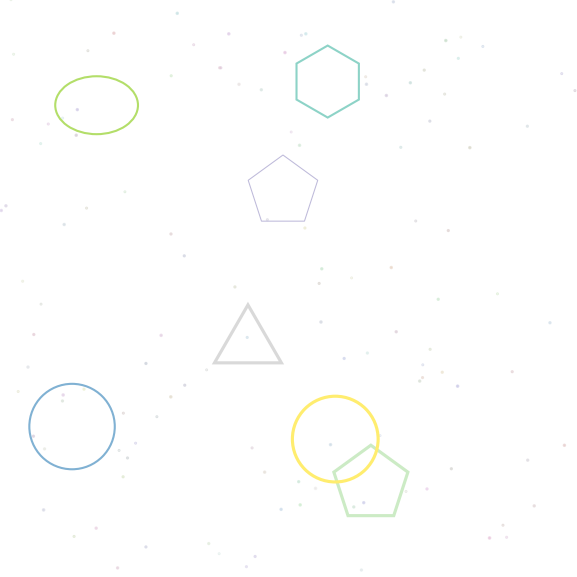[{"shape": "hexagon", "thickness": 1, "radius": 0.31, "center": [0.567, 0.858]}, {"shape": "pentagon", "thickness": 0.5, "radius": 0.32, "center": [0.49, 0.667]}, {"shape": "circle", "thickness": 1, "radius": 0.37, "center": [0.125, 0.261]}, {"shape": "oval", "thickness": 1, "radius": 0.36, "center": [0.167, 0.817]}, {"shape": "triangle", "thickness": 1.5, "radius": 0.33, "center": [0.429, 0.404]}, {"shape": "pentagon", "thickness": 1.5, "radius": 0.34, "center": [0.642, 0.161]}, {"shape": "circle", "thickness": 1.5, "radius": 0.37, "center": [0.581, 0.239]}]